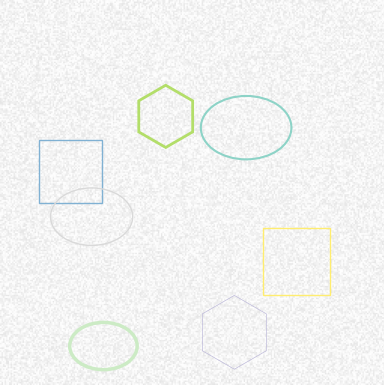[{"shape": "oval", "thickness": 1.5, "radius": 0.59, "center": [0.639, 0.668]}, {"shape": "hexagon", "thickness": 0.5, "radius": 0.48, "center": [0.609, 0.137]}, {"shape": "square", "thickness": 1, "radius": 0.41, "center": [0.183, 0.555]}, {"shape": "hexagon", "thickness": 2, "radius": 0.4, "center": [0.43, 0.698]}, {"shape": "oval", "thickness": 1, "radius": 0.53, "center": [0.238, 0.437]}, {"shape": "oval", "thickness": 2.5, "radius": 0.44, "center": [0.269, 0.101]}, {"shape": "square", "thickness": 1, "radius": 0.44, "center": [0.77, 0.32]}]